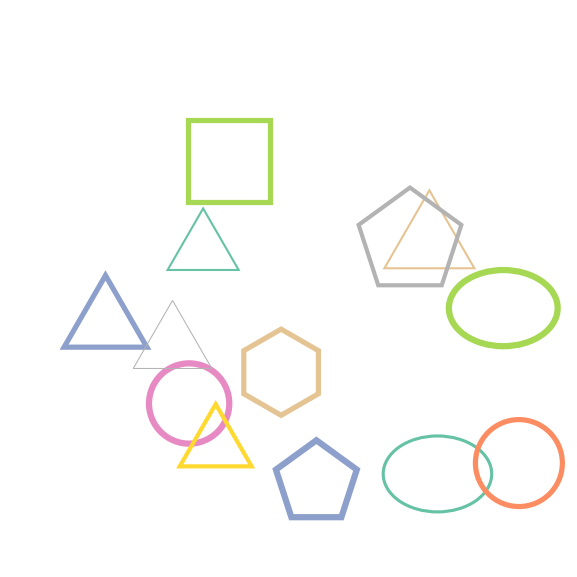[{"shape": "oval", "thickness": 1.5, "radius": 0.47, "center": [0.758, 0.178]}, {"shape": "triangle", "thickness": 1, "radius": 0.36, "center": [0.352, 0.567]}, {"shape": "circle", "thickness": 2.5, "radius": 0.38, "center": [0.899, 0.197]}, {"shape": "triangle", "thickness": 2.5, "radius": 0.41, "center": [0.183, 0.439]}, {"shape": "pentagon", "thickness": 3, "radius": 0.37, "center": [0.548, 0.163]}, {"shape": "circle", "thickness": 3, "radius": 0.35, "center": [0.328, 0.3]}, {"shape": "oval", "thickness": 3, "radius": 0.47, "center": [0.871, 0.466]}, {"shape": "square", "thickness": 2.5, "radius": 0.36, "center": [0.396, 0.72]}, {"shape": "triangle", "thickness": 2, "radius": 0.36, "center": [0.373, 0.228]}, {"shape": "hexagon", "thickness": 2.5, "radius": 0.37, "center": [0.487, 0.355]}, {"shape": "triangle", "thickness": 1, "radius": 0.45, "center": [0.744, 0.58]}, {"shape": "pentagon", "thickness": 2, "radius": 0.47, "center": [0.71, 0.581]}, {"shape": "triangle", "thickness": 0.5, "radius": 0.39, "center": [0.299, 0.4]}]